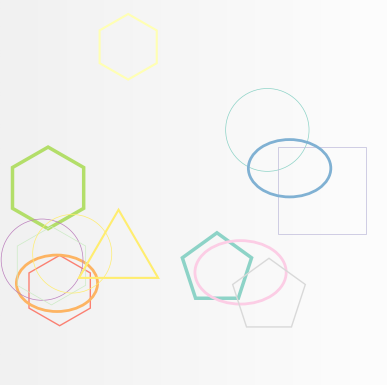[{"shape": "pentagon", "thickness": 2.5, "radius": 0.47, "center": [0.56, 0.301]}, {"shape": "circle", "thickness": 0.5, "radius": 0.54, "center": [0.69, 0.663]}, {"shape": "hexagon", "thickness": 1.5, "radius": 0.43, "center": [0.331, 0.879]}, {"shape": "square", "thickness": 0.5, "radius": 0.57, "center": [0.832, 0.505]}, {"shape": "hexagon", "thickness": 1, "radius": 0.46, "center": [0.154, 0.245]}, {"shape": "oval", "thickness": 2, "radius": 0.53, "center": [0.747, 0.563]}, {"shape": "oval", "thickness": 2, "radius": 0.52, "center": [0.147, 0.264]}, {"shape": "hexagon", "thickness": 2.5, "radius": 0.53, "center": [0.124, 0.512]}, {"shape": "oval", "thickness": 2, "radius": 0.59, "center": [0.621, 0.293]}, {"shape": "pentagon", "thickness": 1, "radius": 0.49, "center": [0.694, 0.231]}, {"shape": "circle", "thickness": 0.5, "radius": 0.53, "center": [0.109, 0.326]}, {"shape": "hexagon", "thickness": 0.5, "radius": 0.51, "center": [0.133, 0.31]}, {"shape": "circle", "thickness": 0.5, "radius": 0.51, "center": [0.186, 0.341]}, {"shape": "triangle", "thickness": 1.5, "radius": 0.59, "center": [0.306, 0.337]}]